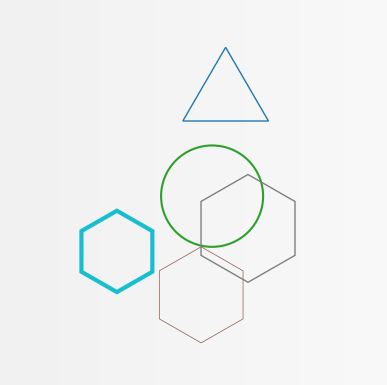[{"shape": "triangle", "thickness": 1, "radius": 0.64, "center": [0.582, 0.749]}, {"shape": "circle", "thickness": 1.5, "radius": 0.66, "center": [0.547, 0.491]}, {"shape": "hexagon", "thickness": 0.5, "radius": 0.62, "center": [0.519, 0.234]}, {"shape": "hexagon", "thickness": 1, "radius": 0.7, "center": [0.64, 0.407]}, {"shape": "hexagon", "thickness": 3, "radius": 0.53, "center": [0.302, 0.347]}]